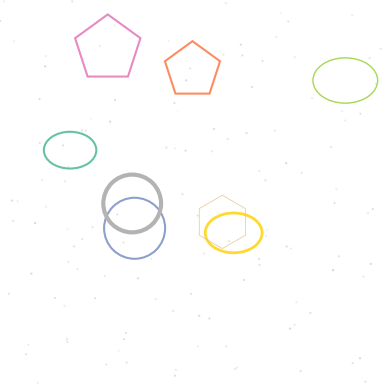[{"shape": "oval", "thickness": 1.5, "radius": 0.34, "center": [0.182, 0.61]}, {"shape": "pentagon", "thickness": 1.5, "radius": 0.38, "center": [0.5, 0.818]}, {"shape": "circle", "thickness": 1.5, "radius": 0.4, "center": [0.35, 0.407]}, {"shape": "pentagon", "thickness": 1.5, "radius": 0.45, "center": [0.28, 0.873]}, {"shape": "oval", "thickness": 1, "radius": 0.42, "center": [0.897, 0.791]}, {"shape": "oval", "thickness": 2, "radius": 0.37, "center": [0.607, 0.395]}, {"shape": "hexagon", "thickness": 0.5, "radius": 0.35, "center": [0.577, 0.424]}, {"shape": "circle", "thickness": 3, "radius": 0.37, "center": [0.343, 0.471]}]